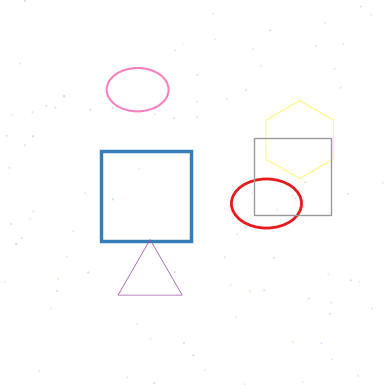[{"shape": "oval", "thickness": 2, "radius": 0.46, "center": [0.692, 0.471]}, {"shape": "square", "thickness": 2.5, "radius": 0.58, "center": [0.379, 0.49]}, {"shape": "triangle", "thickness": 0.5, "radius": 0.48, "center": [0.39, 0.282]}, {"shape": "hexagon", "thickness": 0.5, "radius": 0.51, "center": [0.778, 0.637]}, {"shape": "oval", "thickness": 1.5, "radius": 0.4, "center": [0.357, 0.767]}, {"shape": "square", "thickness": 1, "radius": 0.5, "center": [0.759, 0.541]}]